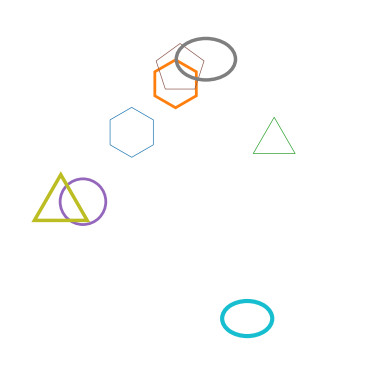[{"shape": "hexagon", "thickness": 0.5, "radius": 0.32, "center": [0.342, 0.656]}, {"shape": "hexagon", "thickness": 2, "radius": 0.31, "center": [0.456, 0.782]}, {"shape": "triangle", "thickness": 0.5, "radius": 0.31, "center": [0.712, 0.633]}, {"shape": "circle", "thickness": 2, "radius": 0.3, "center": [0.215, 0.476]}, {"shape": "pentagon", "thickness": 0.5, "radius": 0.33, "center": [0.468, 0.822]}, {"shape": "oval", "thickness": 2.5, "radius": 0.38, "center": [0.535, 0.846]}, {"shape": "triangle", "thickness": 2.5, "radius": 0.4, "center": [0.158, 0.467]}, {"shape": "oval", "thickness": 3, "radius": 0.33, "center": [0.642, 0.173]}]